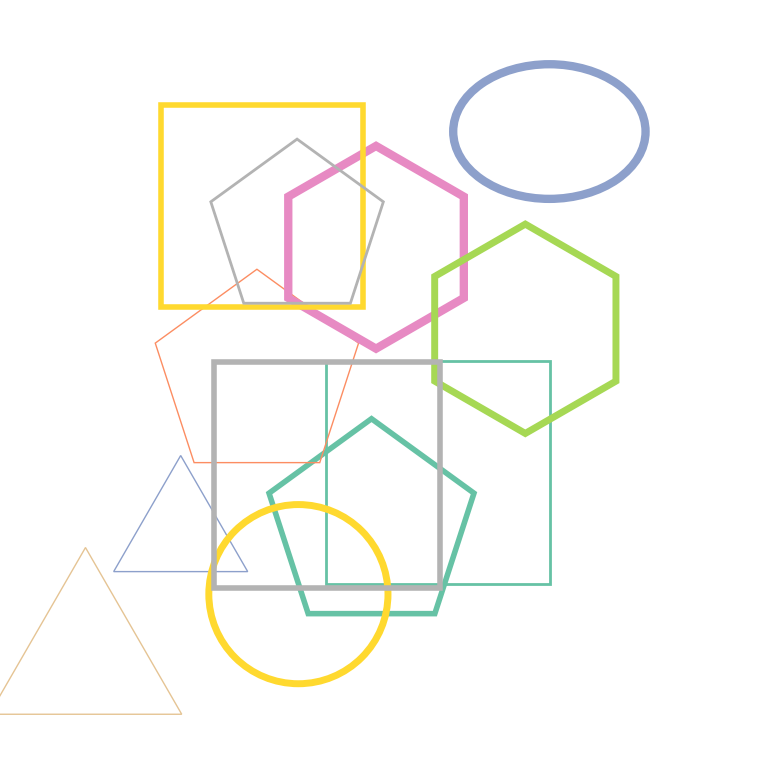[{"shape": "square", "thickness": 1, "radius": 0.73, "center": [0.569, 0.386]}, {"shape": "pentagon", "thickness": 2, "radius": 0.7, "center": [0.482, 0.316]}, {"shape": "pentagon", "thickness": 0.5, "radius": 0.69, "center": [0.334, 0.511]}, {"shape": "oval", "thickness": 3, "radius": 0.62, "center": [0.713, 0.829]}, {"shape": "triangle", "thickness": 0.5, "radius": 0.5, "center": [0.235, 0.308]}, {"shape": "hexagon", "thickness": 3, "radius": 0.66, "center": [0.488, 0.679]}, {"shape": "hexagon", "thickness": 2.5, "radius": 0.68, "center": [0.682, 0.573]}, {"shape": "circle", "thickness": 2.5, "radius": 0.58, "center": [0.388, 0.228]}, {"shape": "square", "thickness": 2, "radius": 0.65, "center": [0.34, 0.732]}, {"shape": "triangle", "thickness": 0.5, "radius": 0.72, "center": [0.111, 0.145]}, {"shape": "square", "thickness": 2, "radius": 0.73, "center": [0.425, 0.383]}, {"shape": "pentagon", "thickness": 1, "radius": 0.59, "center": [0.386, 0.702]}]